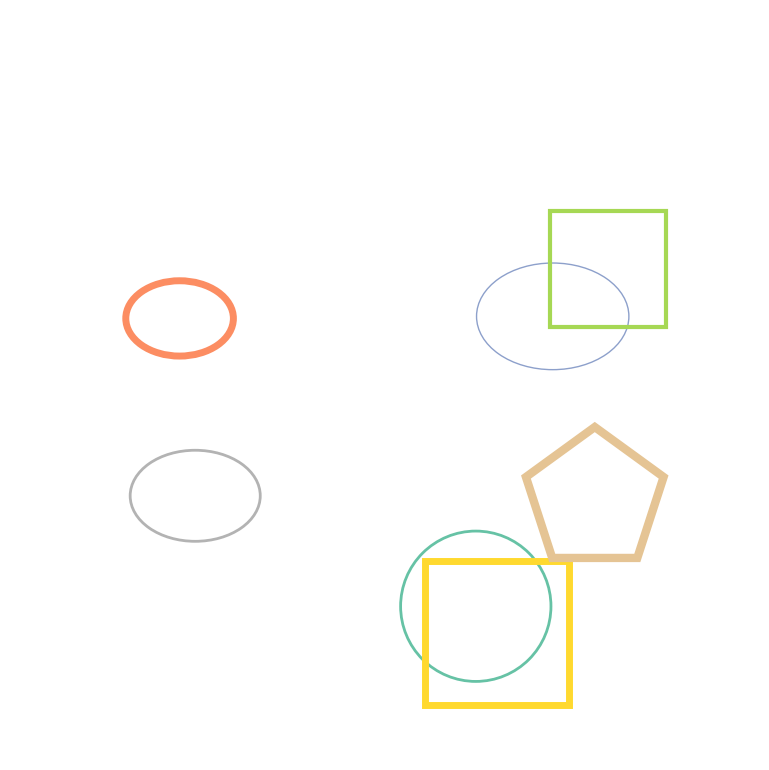[{"shape": "circle", "thickness": 1, "radius": 0.49, "center": [0.618, 0.213]}, {"shape": "oval", "thickness": 2.5, "radius": 0.35, "center": [0.233, 0.586]}, {"shape": "oval", "thickness": 0.5, "radius": 0.49, "center": [0.718, 0.589]}, {"shape": "square", "thickness": 1.5, "radius": 0.38, "center": [0.79, 0.651]}, {"shape": "square", "thickness": 2.5, "radius": 0.47, "center": [0.646, 0.178]}, {"shape": "pentagon", "thickness": 3, "radius": 0.47, "center": [0.772, 0.351]}, {"shape": "oval", "thickness": 1, "radius": 0.42, "center": [0.254, 0.356]}]